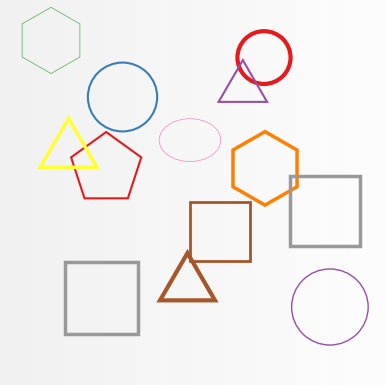[{"shape": "pentagon", "thickness": 1.5, "radius": 0.48, "center": [0.274, 0.562]}, {"shape": "circle", "thickness": 3, "radius": 0.34, "center": [0.681, 0.851]}, {"shape": "circle", "thickness": 1.5, "radius": 0.45, "center": [0.316, 0.748]}, {"shape": "hexagon", "thickness": 0.5, "radius": 0.43, "center": [0.132, 0.895]}, {"shape": "circle", "thickness": 1, "radius": 0.49, "center": [0.851, 0.203]}, {"shape": "triangle", "thickness": 1.5, "radius": 0.36, "center": [0.627, 0.772]}, {"shape": "hexagon", "thickness": 2.5, "radius": 0.48, "center": [0.684, 0.563]}, {"shape": "triangle", "thickness": 2.5, "radius": 0.42, "center": [0.177, 0.608]}, {"shape": "triangle", "thickness": 3, "radius": 0.41, "center": [0.484, 0.261]}, {"shape": "square", "thickness": 2, "radius": 0.38, "center": [0.568, 0.398]}, {"shape": "oval", "thickness": 0.5, "radius": 0.4, "center": [0.49, 0.636]}, {"shape": "square", "thickness": 2.5, "radius": 0.46, "center": [0.838, 0.453]}, {"shape": "square", "thickness": 2.5, "radius": 0.47, "center": [0.262, 0.226]}]